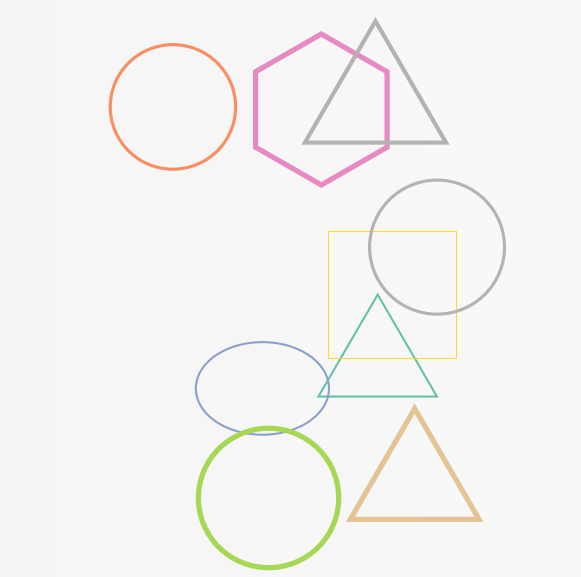[{"shape": "triangle", "thickness": 1, "radius": 0.59, "center": [0.65, 0.371]}, {"shape": "circle", "thickness": 1.5, "radius": 0.54, "center": [0.298, 0.814]}, {"shape": "oval", "thickness": 1, "radius": 0.57, "center": [0.451, 0.327]}, {"shape": "hexagon", "thickness": 2.5, "radius": 0.65, "center": [0.553, 0.81]}, {"shape": "circle", "thickness": 2.5, "radius": 0.6, "center": [0.462, 0.137]}, {"shape": "square", "thickness": 0.5, "radius": 0.55, "center": [0.675, 0.489]}, {"shape": "triangle", "thickness": 2.5, "radius": 0.64, "center": [0.713, 0.164]}, {"shape": "triangle", "thickness": 2, "radius": 0.7, "center": [0.646, 0.822]}, {"shape": "circle", "thickness": 1.5, "radius": 0.58, "center": [0.752, 0.571]}]